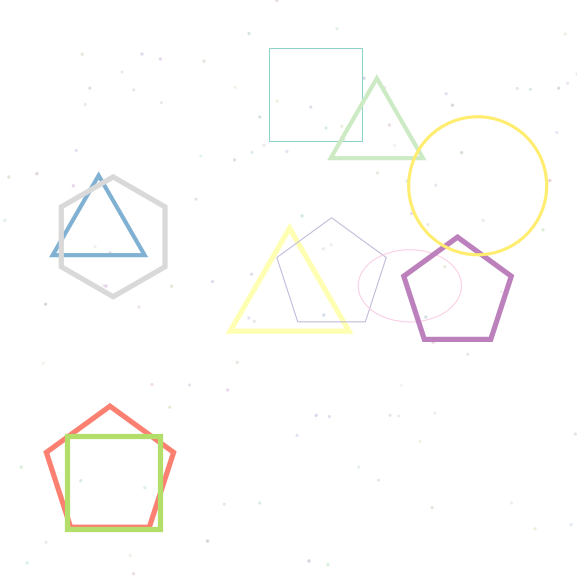[{"shape": "square", "thickness": 0.5, "radius": 0.4, "center": [0.546, 0.836]}, {"shape": "triangle", "thickness": 2.5, "radius": 0.59, "center": [0.501, 0.485]}, {"shape": "pentagon", "thickness": 0.5, "radius": 0.5, "center": [0.574, 0.522]}, {"shape": "pentagon", "thickness": 2.5, "radius": 0.58, "center": [0.19, 0.18]}, {"shape": "triangle", "thickness": 2, "radius": 0.46, "center": [0.171, 0.603]}, {"shape": "square", "thickness": 2.5, "radius": 0.4, "center": [0.197, 0.164]}, {"shape": "oval", "thickness": 0.5, "radius": 0.45, "center": [0.71, 0.504]}, {"shape": "hexagon", "thickness": 2.5, "radius": 0.52, "center": [0.196, 0.589]}, {"shape": "pentagon", "thickness": 2.5, "radius": 0.49, "center": [0.792, 0.491]}, {"shape": "triangle", "thickness": 2, "radius": 0.46, "center": [0.653, 0.771]}, {"shape": "circle", "thickness": 1.5, "radius": 0.6, "center": [0.827, 0.677]}]